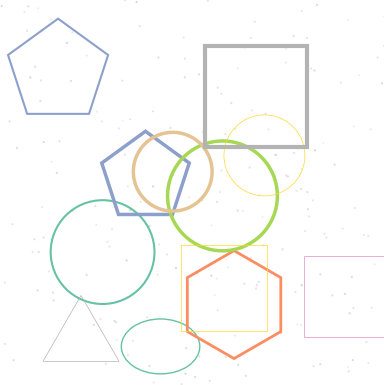[{"shape": "oval", "thickness": 1, "radius": 0.51, "center": [0.417, 0.1]}, {"shape": "circle", "thickness": 1.5, "radius": 0.67, "center": [0.266, 0.345]}, {"shape": "hexagon", "thickness": 2, "radius": 0.7, "center": [0.608, 0.209]}, {"shape": "pentagon", "thickness": 2.5, "radius": 0.6, "center": [0.378, 0.54]}, {"shape": "pentagon", "thickness": 1.5, "radius": 0.68, "center": [0.151, 0.815]}, {"shape": "square", "thickness": 0.5, "radius": 0.52, "center": [0.893, 0.23]}, {"shape": "circle", "thickness": 2.5, "radius": 0.71, "center": [0.578, 0.491]}, {"shape": "circle", "thickness": 0.5, "radius": 0.53, "center": [0.687, 0.596]}, {"shape": "square", "thickness": 0.5, "radius": 0.56, "center": [0.582, 0.252]}, {"shape": "circle", "thickness": 2.5, "radius": 0.51, "center": [0.449, 0.554]}, {"shape": "square", "thickness": 3, "radius": 0.66, "center": [0.665, 0.749]}, {"shape": "triangle", "thickness": 0.5, "radius": 0.57, "center": [0.21, 0.119]}]